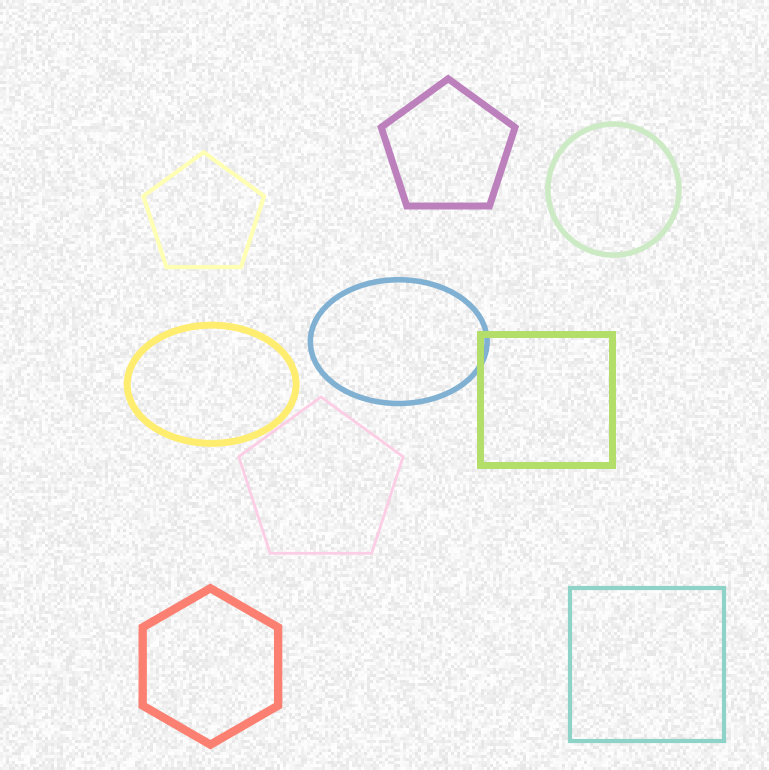[{"shape": "square", "thickness": 1.5, "radius": 0.5, "center": [0.84, 0.137]}, {"shape": "pentagon", "thickness": 1.5, "radius": 0.41, "center": [0.265, 0.72]}, {"shape": "hexagon", "thickness": 3, "radius": 0.51, "center": [0.273, 0.134]}, {"shape": "oval", "thickness": 2, "radius": 0.57, "center": [0.518, 0.556]}, {"shape": "square", "thickness": 2.5, "radius": 0.43, "center": [0.709, 0.481]}, {"shape": "pentagon", "thickness": 1, "radius": 0.56, "center": [0.417, 0.372]}, {"shape": "pentagon", "thickness": 2.5, "radius": 0.46, "center": [0.582, 0.806]}, {"shape": "circle", "thickness": 2, "radius": 0.43, "center": [0.797, 0.754]}, {"shape": "oval", "thickness": 2.5, "radius": 0.55, "center": [0.275, 0.501]}]